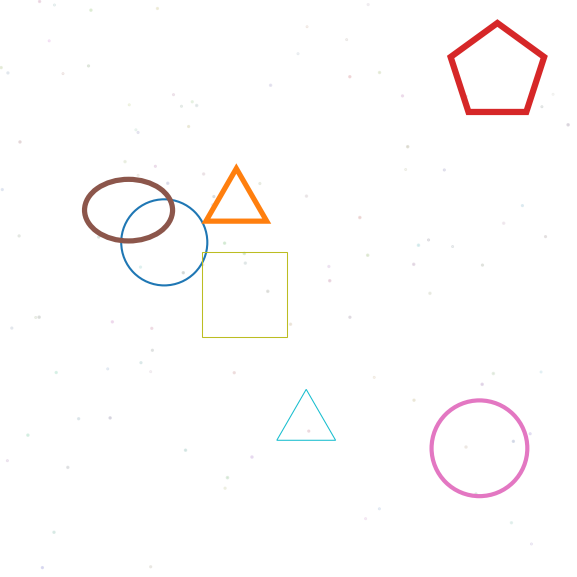[{"shape": "circle", "thickness": 1, "radius": 0.37, "center": [0.284, 0.579]}, {"shape": "triangle", "thickness": 2.5, "radius": 0.3, "center": [0.409, 0.647]}, {"shape": "pentagon", "thickness": 3, "radius": 0.43, "center": [0.861, 0.874]}, {"shape": "oval", "thickness": 2.5, "radius": 0.38, "center": [0.223, 0.635]}, {"shape": "circle", "thickness": 2, "radius": 0.41, "center": [0.83, 0.223]}, {"shape": "square", "thickness": 0.5, "radius": 0.37, "center": [0.423, 0.49]}, {"shape": "triangle", "thickness": 0.5, "radius": 0.29, "center": [0.53, 0.266]}]